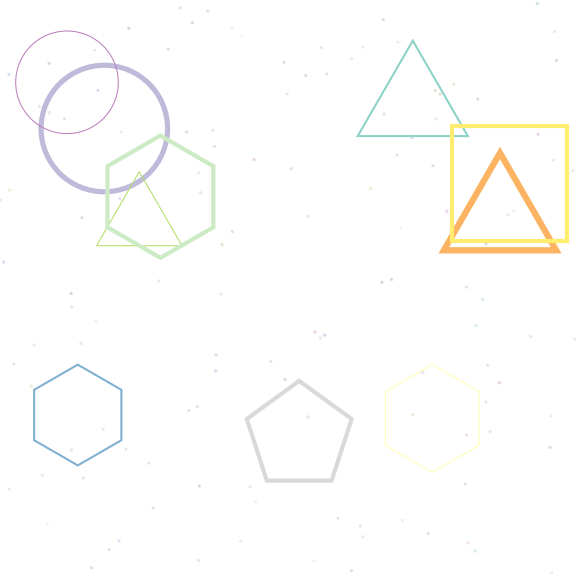[{"shape": "triangle", "thickness": 1, "radius": 0.55, "center": [0.715, 0.819]}, {"shape": "hexagon", "thickness": 0.5, "radius": 0.47, "center": [0.749, 0.275]}, {"shape": "circle", "thickness": 2.5, "radius": 0.55, "center": [0.181, 0.777]}, {"shape": "hexagon", "thickness": 1, "radius": 0.44, "center": [0.135, 0.28]}, {"shape": "triangle", "thickness": 3, "radius": 0.56, "center": [0.866, 0.622]}, {"shape": "triangle", "thickness": 0.5, "radius": 0.43, "center": [0.241, 0.616]}, {"shape": "pentagon", "thickness": 2, "radius": 0.48, "center": [0.518, 0.244]}, {"shape": "circle", "thickness": 0.5, "radius": 0.44, "center": [0.116, 0.857]}, {"shape": "hexagon", "thickness": 2, "radius": 0.53, "center": [0.278, 0.659]}, {"shape": "square", "thickness": 2, "radius": 0.5, "center": [0.882, 0.681]}]